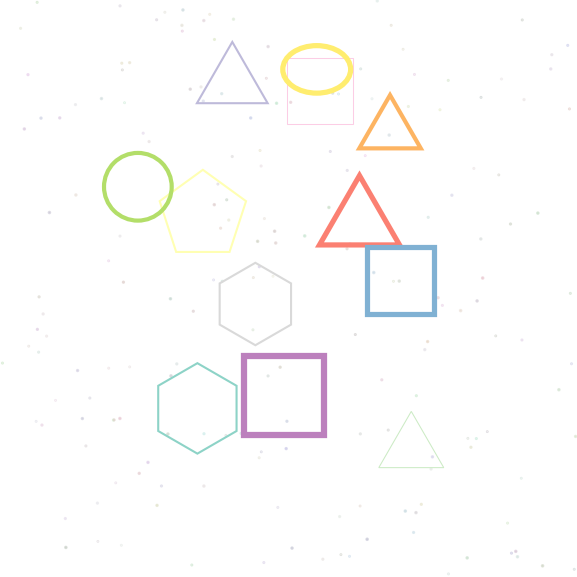[{"shape": "hexagon", "thickness": 1, "radius": 0.39, "center": [0.342, 0.292]}, {"shape": "pentagon", "thickness": 1, "radius": 0.39, "center": [0.351, 0.626]}, {"shape": "triangle", "thickness": 1, "radius": 0.35, "center": [0.402, 0.856]}, {"shape": "triangle", "thickness": 2.5, "radius": 0.4, "center": [0.623, 0.615]}, {"shape": "square", "thickness": 2.5, "radius": 0.29, "center": [0.694, 0.513]}, {"shape": "triangle", "thickness": 2, "radius": 0.31, "center": [0.675, 0.773]}, {"shape": "circle", "thickness": 2, "radius": 0.29, "center": [0.239, 0.676]}, {"shape": "square", "thickness": 0.5, "radius": 0.29, "center": [0.554, 0.841]}, {"shape": "hexagon", "thickness": 1, "radius": 0.36, "center": [0.442, 0.473]}, {"shape": "square", "thickness": 3, "radius": 0.34, "center": [0.491, 0.314]}, {"shape": "triangle", "thickness": 0.5, "radius": 0.32, "center": [0.712, 0.222]}, {"shape": "oval", "thickness": 2.5, "radius": 0.29, "center": [0.548, 0.879]}]